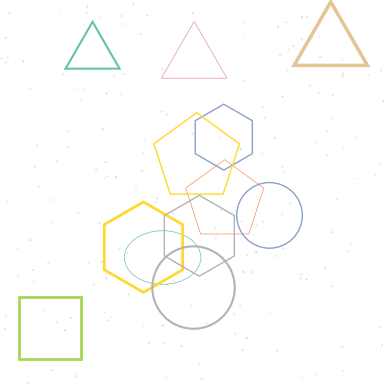[{"shape": "triangle", "thickness": 1.5, "radius": 0.41, "center": [0.24, 0.862]}, {"shape": "oval", "thickness": 0.5, "radius": 0.5, "center": [0.422, 0.331]}, {"shape": "pentagon", "thickness": 0.5, "radius": 0.53, "center": [0.584, 0.479]}, {"shape": "circle", "thickness": 1, "radius": 0.43, "center": [0.7, 0.441]}, {"shape": "hexagon", "thickness": 1, "radius": 0.43, "center": [0.581, 0.644]}, {"shape": "triangle", "thickness": 0.5, "radius": 0.49, "center": [0.504, 0.846]}, {"shape": "square", "thickness": 2, "radius": 0.4, "center": [0.13, 0.149]}, {"shape": "hexagon", "thickness": 2, "radius": 0.59, "center": [0.373, 0.358]}, {"shape": "pentagon", "thickness": 1, "radius": 0.58, "center": [0.511, 0.59]}, {"shape": "triangle", "thickness": 2.5, "radius": 0.55, "center": [0.859, 0.885]}, {"shape": "hexagon", "thickness": 1, "radius": 0.52, "center": [0.518, 0.388]}, {"shape": "circle", "thickness": 1.5, "radius": 0.54, "center": [0.503, 0.253]}]